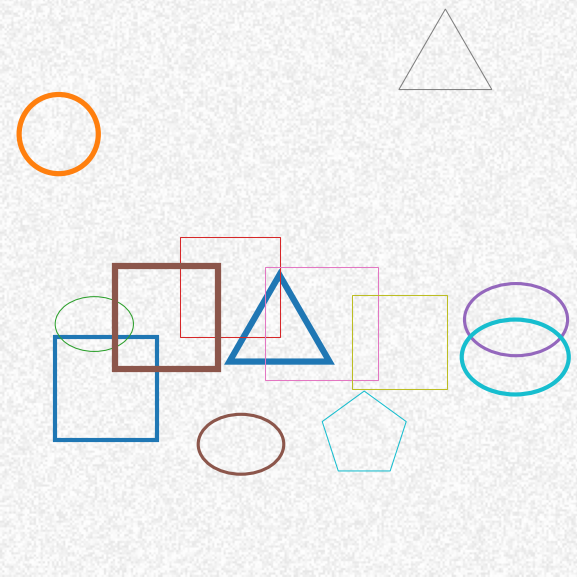[{"shape": "square", "thickness": 2, "radius": 0.44, "center": [0.184, 0.326]}, {"shape": "triangle", "thickness": 3, "radius": 0.5, "center": [0.484, 0.423]}, {"shape": "circle", "thickness": 2.5, "radius": 0.34, "center": [0.102, 0.767]}, {"shape": "oval", "thickness": 0.5, "radius": 0.34, "center": [0.163, 0.438]}, {"shape": "square", "thickness": 0.5, "radius": 0.43, "center": [0.399, 0.502]}, {"shape": "oval", "thickness": 1.5, "radius": 0.45, "center": [0.894, 0.446]}, {"shape": "square", "thickness": 3, "radius": 0.44, "center": [0.288, 0.449]}, {"shape": "oval", "thickness": 1.5, "radius": 0.37, "center": [0.417, 0.23]}, {"shape": "square", "thickness": 0.5, "radius": 0.49, "center": [0.557, 0.439]}, {"shape": "triangle", "thickness": 0.5, "radius": 0.46, "center": [0.771, 0.891]}, {"shape": "square", "thickness": 0.5, "radius": 0.41, "center": [0.691, 0.407]}, {"shape": "oval", "thickness": 2, "radius": 0.46, "center": [0.892, 0.381]}, {"shape": "pentagon", "thickness": 0.5, "radius": 0.38, "center": [0.631, 0.246]}]